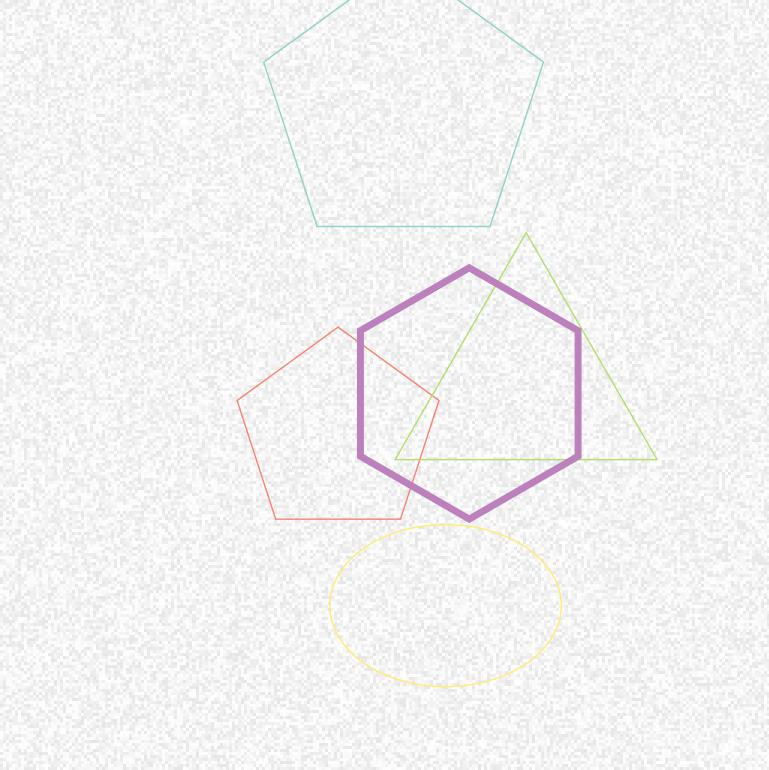[{"shape": "pentagon", "thickness": 0.5, "radius": 0.96, "center": [0.524, 0.86]}, {"shape": "pentagon", "thickness": 0.5, "radius": 0.69, "center": [0.439, 0.437]}, {"shape": "triangle", "thickness": 0.5, "radius": 0.98, "center": [0.683, 0.501]}, {"shape": "hexagon", "thickness": 2.5, "radius": 0.82, "center": [0.609, 0.489]}, {"shape": "oval", "thickness": 0.5, "radius": 0.75, "center": [0.579, 0.213]}]